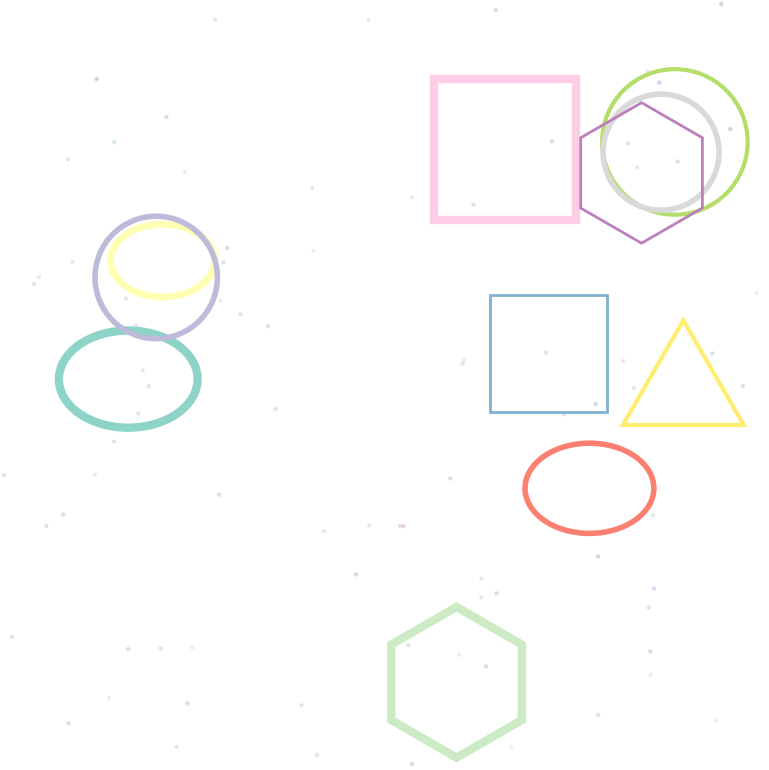[{"shape": "oval", "thickness": 3, "radius": 0.45, "center": [0.167, 0.508]}, {"shape": "oval", "thickness": 2.5, "radius": 0.34, "center": [0.211, 0.662]}, {"shape": "circle", "thickness": 2, "radius": 0.4, "center": [0.203, 0.64]}, {"shape": "oval", "thickness": 2, "radius": 0.42, "center": [0.766, 0.366]}, {"shape": "square", "thickness": 1, "radius": 0.38, "center": [0.713, 0.541]}, {"shape": "circle", "thickness": 1.5, "radius": 0.47, "center": [0.876, 0.816]}, {"shape": "square", "thickness": 3, "radius": 0.46, "center": [0.656, 0.806]}, {"shape": "circle", "thickness": 2, "radius": 0.38, "center": [0.859, 0.802]}, {"shape": "hexagon", "thickness": 1, "radius": 0.46, "center": [0.833, 0.775]}, {"shape": "hexagon", "thickness": 3, "radius": 0.49, "center": [0.593, 0.114]}, {"shape": "triangle", "thickness": 1.5, "radius": 0.45, "center": [0.887, 0.493]}]